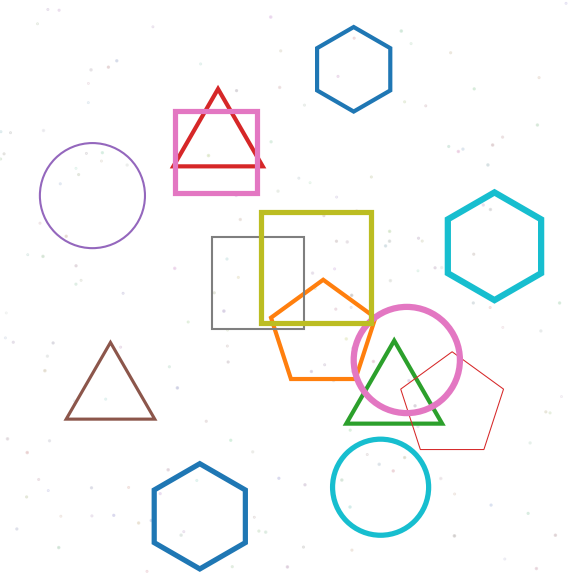[{"shape": "hexagon", "thickness": 2, "radius": 0.37, "center": [0.612, 0.879]}, {"shape": "hexagon", "thickness": 2.5, "radius": 0.46, "center": [0.346, 0.105]}, {"shape": "pentagon", "thickness": 2, "radius": 0.47, "center": [0.56, 0.42]}, {"shape": "triangle", "thickness": 2, "radius": 0.48, "center": [0.683, 0.313]}, {"shape": "pentagon", "thickness": 0.5, "radius": 0.47, "center": [0.783, 0.296]}, {"shape": "triangle", "thickness": 2, "radius": 0.45, "center": [0.378, 0.756]}, {"shape": "circle", "thickness": 1, "radius": 0.45, "center": [0.16, 0.66]}, {"shape": "triangle", "thickness": 1.5, "radius": 0.44, "center": [0.191, 0.318]}, {"shape": "square", "thickness": 2.5, "radius": 0.35, "center": [0.374, 0.736]}, {"shape": "circle", "thickness": 3, "radius": 0.46, "center": [0.704, 0.376]}, {"shape": "square", "thickness": 1, "radius": 0.4, "center": [0.447, 0.509]}, {"shape": "square", "thickness": 2.5, "radius": 0.48, "center": [0.547, 0.535]}, {"shape": "circle", "thickness": 2.5, "radius": 0.42, "center": [0.659, 0.155]}, {"shape": "hexagon", "thickness": 3, "radius": 0.47, "center": [0.856, 0.573]}]